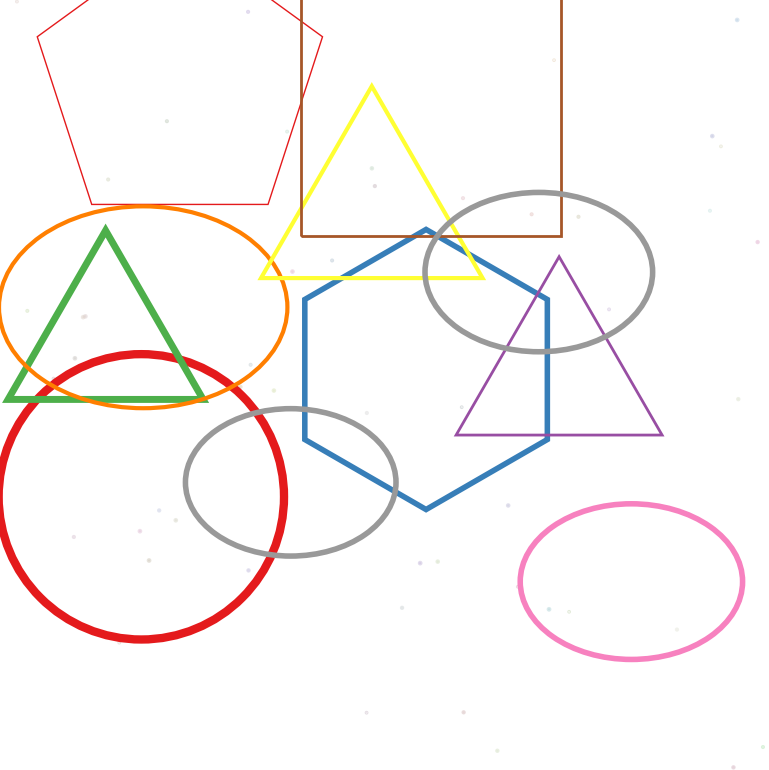[{"shape": "pentagon", "thickness": 0.5, "radius": 0.97, "center": [0.234, 0.892]}, {"shape": "circle", "thickness": 3, "radius": 0.93, "center": [0.184, 0.355]}, {"shape": "hexagon", "thickness": 2, "radius": 0.91, "center": [0.553, 0.52]}, {"shape": "triangle", "thickness": 2.5, "radius": 0.73, "center": [0.137, 0.554]}, {"shape": "triangle", "thickness": 1, "radius": 0.77, "center": [0.726, 0.512]}, {"shape": "oval", "thickness": 1.5, "radius": 0.94, "center": [0.186, 0.601]}, {"shape": "triangle", "thickness": 1.5, "radius": 0.83, "center": [0.483, 0.722]}, {"shape": "square", "thickness": 1, "radius": 0.84, "center": [0.56, 0.863]}, {"shape": "oval", "thickness": 2, "radius": 0.72, "center": [0.82, 0.245]}, {"shape": "oval", "thickness": 2, "radius": 0.74, "center": [0.7, 0.647]}, {"shape": "oval", "thickness": 2, "radius": 0.68, "center": [0.378, 0.374]}]